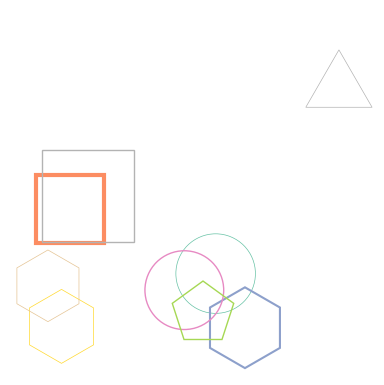[{"shape": "circle", "thickness": 0.5, "radius": 0.52, "center": [0.56, 0.289]}, {"shape": "square", "thickness": 3, "radius": 0.44, "center": [0.182, 0.456]}, {"shape": "hexagon", "thickness": 1.5, "radius": 0.52, "center": [0.636, 0.149]}, {"shape": "circle", "thickness": 1, "radius": 0.51, "center": [0.479, 0.246]}, {"shape": "pentagon", "thickness": 1, "radius": 0.42, "center": [0.527, 0.186]}, {"shape": "hexagon", "thickness": 0.5, "radius": 0.48, "center": [0.16, 0.152]}, {"shape": "hexagon", "thickness": 0.5, "radius": 0.47, "center": [0.124, 0.258]}, {"shape": "square", "thickness": 1, "radius": 0.6, "center": [0.228, 0.491]}, {"shape": "triangle", "thickness": 0.5, "radius": 0.5, "center": [0.88, 0.771]}]